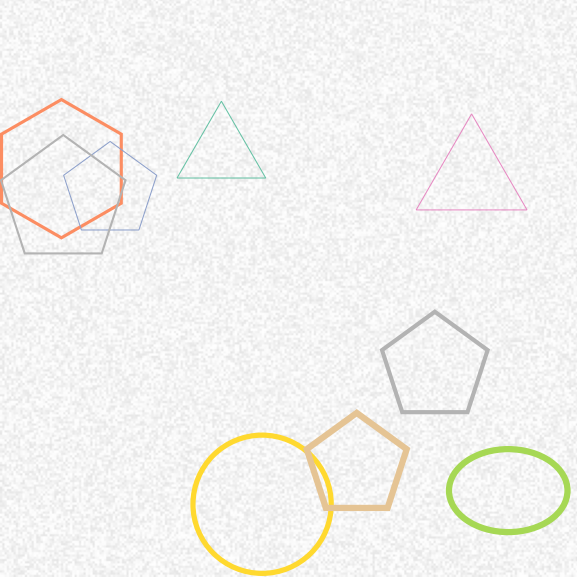[{"shape": "triangle", "thickness": 0.5, "radius": 0.44, "center": [0.383, 0.735]}, {"shape": "hexagon", "thickness": 1.5, "radius": 0.6, "center": [0.106, 0.707]}, {"shape": "pentagon", "thickness": 0.5, "radius": 0.42, "center": [0.191, 0.669]}, {"shape": "triangle", "thickness": 0.5, "radius": 0.55, "center": [0.817, 0.691]}, {"shape": "oval", "thickness": 3, "radius": 0.51, "center": [0.88, 0.15]}, {"shape": "circle", "thickness": 2.5, "radius": 0.6, "center": [0.454, 0.126]}, {"shape": "pentagon", "thickness": 3, "radius": 0.45, "center": [0.618, 0.193]}, {"shape": "pentagon", "thickness": 2, "radius": 0.48, "center": [0.753, 0.363]}, {"shape": "pentagon", "thickness": 1, "radius": 0.57, "center": [0.11, 0.652]}]